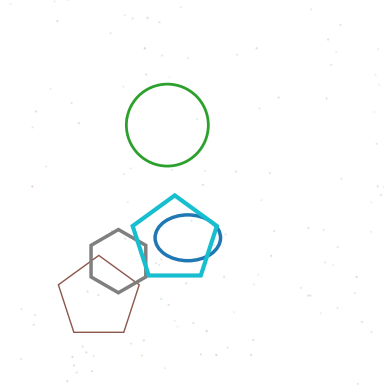[{"shape": "oval", "thickness": 2.5, "radius": 0.43, "center": [0.488, 0.382]}, {"shape": "circle", "thickness": 2, "radius": 0.53, "center": [0.435, 0.675]}, {"shape": "pentagon", "thickness": 1, "radius": 0.55, "center": [0.257, 0.226]}, {"shape": "hexagon", "thickness": 2.5, "radius": 0.41, "center": [0.308, 0.322]}, {"shape": "pentagon", "thickness": 3, "radius": 0.57, "center": [0.454, 0.377]}]